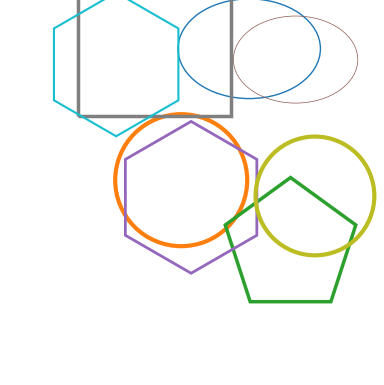[{"shape": "oval", "thickness": 1, "radius": 0.92, "center": [0.647, 0.873]}, {"shape": "circle", "thickness": 3, "radius": 0.86, "center": [0.471, 0.532]}, {"shape": "pentagon", "thickness": 2.5, "radius": 0.89, "center": [0.755, 0.361]}, {"shape": "hexagon", "thickness": 2, "radius": 0.99, "center": [0.496, 0.487]}, {"shape": "oval", "thickness": 0.5, "radius": 0.81, "center": [0.768, 0.845]}, {"shape": "square", "thickness": 2.5, "radius": 0.99, "center": [0.4, 0.898]}, {"shape": "circle", "thickness": 3, "radius": 0.77, "center": [0.818, 0.491]}, {"shape": "hexagon", "thickness": 1.5, "radius": 0.93, "center": [0.302, 0.833]}]